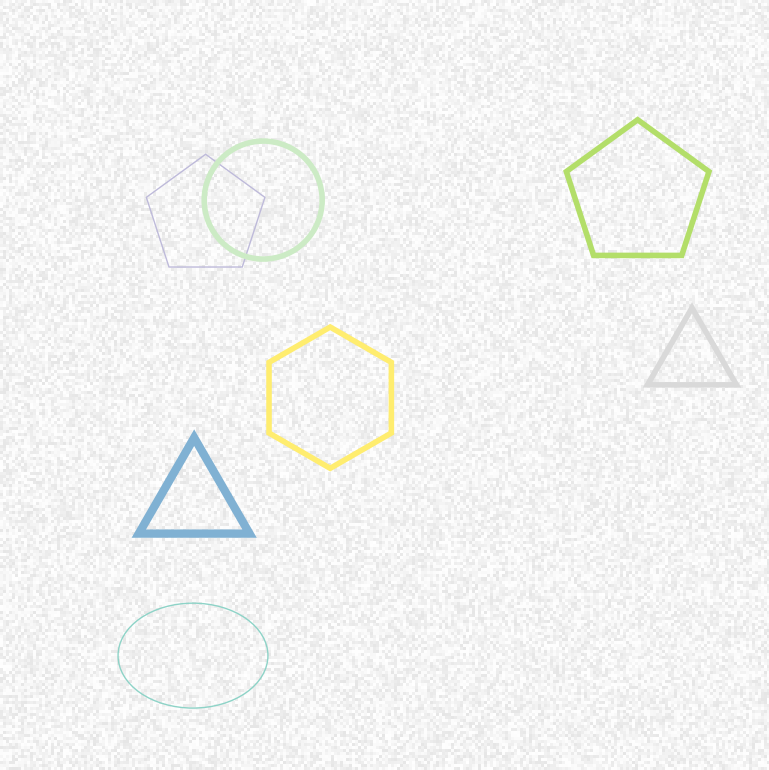[{"shape": "oval", "thickness": 0.5, "radius": 0.49, "center": [0.251, 0.149]}, {"shape": "pentagon", "thickness": 0.5, "radius": 0.4, "center": [0.267, 0.719]}, {"shape": "triangle", "thickness": 3, "radius": 0.42, "center": [0.252, 0.349]}, {"shape": "pentagon", "thickness": 2, "radius": 0.49, "center": [0.828, 0.747]}, {"shape": "triangle", "thickness": 2, "radius": 0.33, "center": [0.899, 0.534]}, {"shape": "circle", "thickness": 2, "radius": 0.38, "center": [0.342, 0.74]}, {"shape": "hexagon", "thickness": 2, "radius": 0.46, "center": [0.429, 0.484]}]